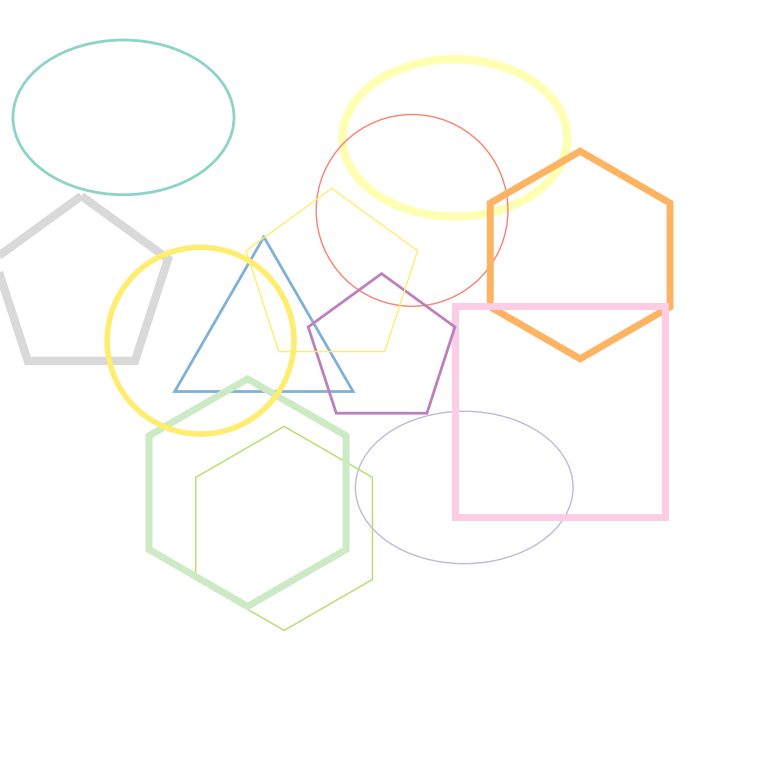[{"shape": "oval", "thickness": 1, "radius": 0.72, "center": [0.16, 0.848]}, {"shape": "oval", "thickness": 3, "radius": 0.73, "center": [0.591, 0.821]}, {"shape": "oval", "thickness": 0.5, "radius": 0.71, "center": [0.603, 0.367]}, {"shape": "circle", "thickness": 0.5, "radius": 0.62, "center": [0.535, 0.727]}, {"shape": "triangle", "thickness": 1, "radius": 0.67, "center": [0.343, 0.558]}, {"shape": "hexagon", "thickness": 2.5, "radius": 0.67, "center": [0.753, 0.669]}, {"shape": "hexagon", "thickness": 0.5, "radius": 0.66, "center": [0.369, 0.314]}, {"shape": "square", "thickness": 2.5, "radius": 0.68, "center": [0.727, 0.466]}, {"shape": "pentagon", "thickness": 3, "radius": 0.59, "center": [0.106, 0.627]}, {"shape": "pentagon", "thickness": 1, "radius": 0.5, "center": [0.496, 0.544]}, {"shape": "hexagon", "thickness": 2.5, "radius": 0.74, "center": [0.321, 0.36]}, {"shape": "circle", "thickness": 2, "radius": 0.61, "center": [0.26, 0.558]}, {"shape": "pentagon", "thickness": 0.5, "radius": 0.59, "center": [0.431, 0.638]}]